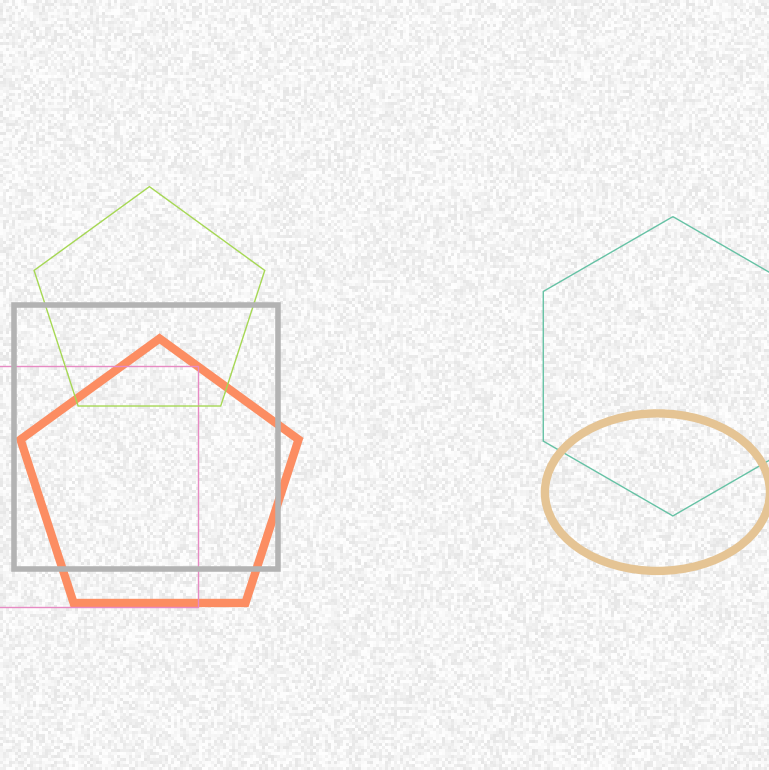[{"shape": "hexagon", "thickness": 0.5, "radius": 0.97, "center": [0.874, 0.524]}, {"shape": "pentagon", "thickness": 3, "radius": 0.95, "center": [0.207, 0.371]}, {"shape": "square", "thickness": 0.5, "radius": 0.78, "center": [0.101, 0.369]}, {"shape": "pentagon", "thickness": 0.5, "radius": 0.79, "center": [0.194, 0.6]}, {"shape": "oval", "thickness": 3, "radius": 0.73, "center": [0.854, 0.361]}, {"shape": "square", "thickness": 2, "radius": 0.86, "center": [0.19, 0.433]}]